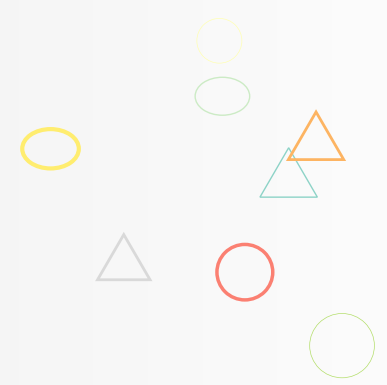[{"shape": "triangle", "thickness": 1, "radius": 0.43, "center": [0.745, 0.531]}, {"shape": "circle", "thickness": 0.5, "radius": 0.29, "center": [0.566, 0.894]}, {"shape": "circle", "thickness": 2.5, "radius": 0.36, "center": [0.632, 0.293]}, {"shape": "triangle", "thickness": 2, "radius": 0.41, "center": [0.816, 0.627]}, {"shape": "circle", "thickness": 0.5, "radius": 0.42, "center": [0.883, 0.102]}, {"shape": "triangle", "thickness": 2, "radius": 0.39, "center": [0.319, 0.312]}, {"shape": "oval", "thickness": 1, "radius": 0.35, "center": [0.574, 0.75]}, {"shape": "oval", "thickness": 3, "radius": 0.36, "center": [0.13, 0.614]}]